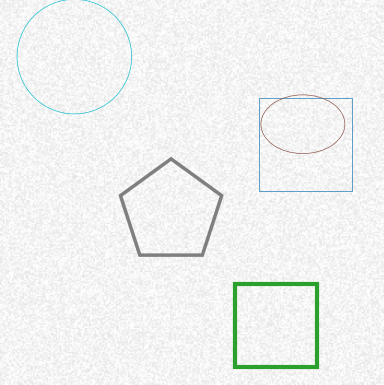[{"shape": "square", "thickness": 0.5, "radius": 0.61, "center": [0.793, 0.624]}, {"shape": "square", "thickness": 3, "radius": 0.53, "center": [0.717, 0.154]}, {"shape": "oval", "thickness": 0.5, "radius": 0.54, "center": [0.787, 0.677]}, {"shape": "pentagon", "thickness": 2.5, "radius": 0.69, "center": [0.444, 0.449]}, {"shape": "circle", "thickness": 0.5, "radius": 0.74, "center": [0.193, 0.853]}]